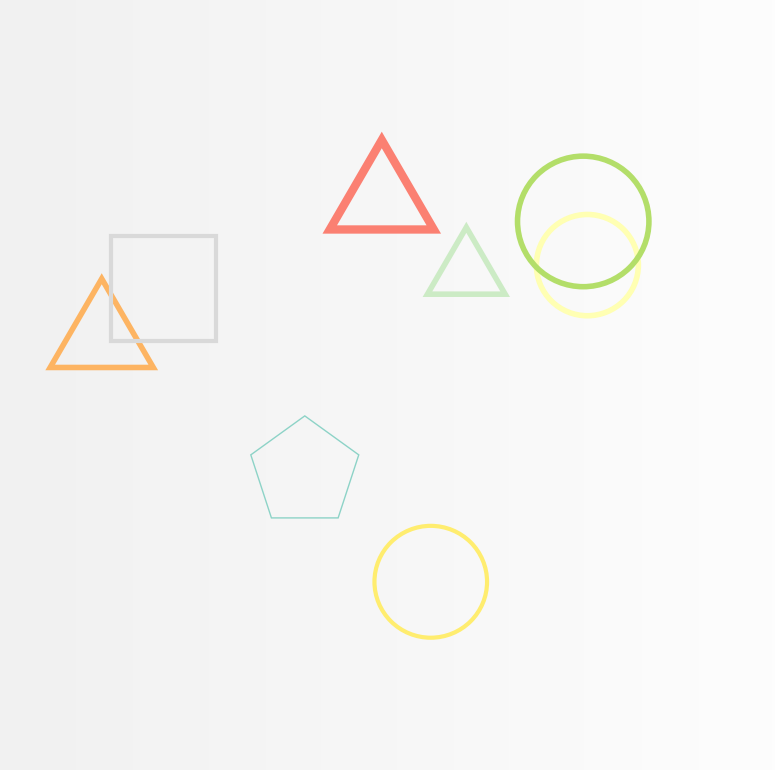[{"shape": "pentagon", "thickness": 0.5, "radius": 0.37, "center": [0.393, 0.387]}, {"shape": "circle", "thickness": 2, "radius": 0.33, "center": [0.758, 0.656]}, {"shape": "triangle", "thickness": 3, "radius": 0.39, "center": [0.493, 0.741]}, {"shape": "triangle", "thickness": 2, "radius": 0.38, "center": [0.131, 0.561]}, {"shape": "circle", "thickness": 2, "radius": 0.42, "center": [0.753, 0.712]}, {"shape": "square", "thickness": 1.5, "radius": 0.34, "center": [0.211, 0.626]}, {"shape": "triangle", "thickness": 2, "radius": 0.29, "center": [0.602, 0.647]}, {"shape": "circle", "thickness": 1.5, "radius": 0.36, "center": [0.556, 0.244]}]